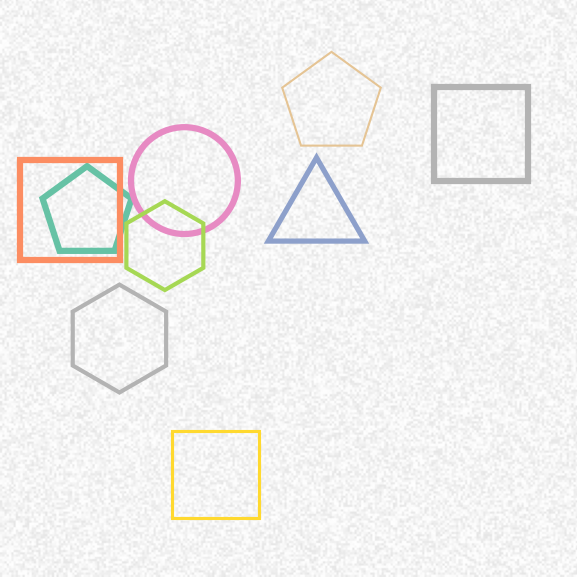[{"shape": "pentagon", "thickness": 3, "radius": 0.41, "center": [0.151, 0.63]}, {"shape": "square", "thickness": 3, "radius": 0.43, "center": [0.121, 0.635]}, {"shape": "triangle", "thickness": 2.5, "radius": 0.48, "center": [0.548, 0.63]}, {"shape": "circle", "thickness": 3, "radius": 0.46, "center": [0.319, 0.686]}, {"shape": "hexagon", "thickness": 2, "radius": 0.38, "center": [0.285, 0.574]}, {"shape": "square", "thickness": 1.5, "radius": 0.38, "center": [0.373, 0.178]}, {"shape": "pentagon", "thickness": 1, "radius": 0.45, "center": [0.574, 0.82]}, {"shape": "hexagon", "thickness": 2, "radius": 0.47, "center": [0.207, 0.413]}, {"shape": "square", "thickness": 3, "radius": 0.4, "center": [0.832, 0.767]}]